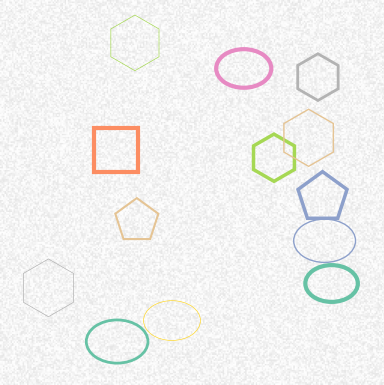[{"shape": "oval", "thickness": 3, "radius": 0.34, "center": [0.861, 0.264]}, {"shape": "oval", "thickness": 2, "radius": 0.4, "center": [0.304, 0.113]}, {"shape": "square", "thickness": 3, "radius": 0.29, "center": [0.302, 0.611]}, {"shape": "oval", "thickness": 1, "radius": 0.4, "center": [0.843, 0.375]}, {"shape": "pentagon", "thickness": 2.5, "radius": 0.33, "center": [0.838, 0.487]}, {"shape": "oval", "thickness": 3, "radius": 0.36, "center": [0.633, 0.822]}, {"shape": "hexagon", "thickness": 2.5, "radius": 0.31, "center": [0.712, 0.59]}, {"shape": "hexagon", "thickness": 0.5, "radius": 0.36, "center": [0.35, 0.889]}, {"shape": "oval", "thickness": 0.5, "radius": 0.37, "center": [0.447, 0.167]}, {"shape": "hexagon", "thickness": 1, "radius": 0.37, "center": [0.802, 0.642]}, {"shape": "pentagon", "thickness": 1.5, "radius": 0.29, "center": [0.355, 0.427]}, {"shape": "hexagon", "thickness": 2, "radius": 0.3, "center": [0.826, 0.8]}, {"shape": "hexagon", "thickness": 0.5, "radius": 0.38, "center": [0.126, 0.252]}]